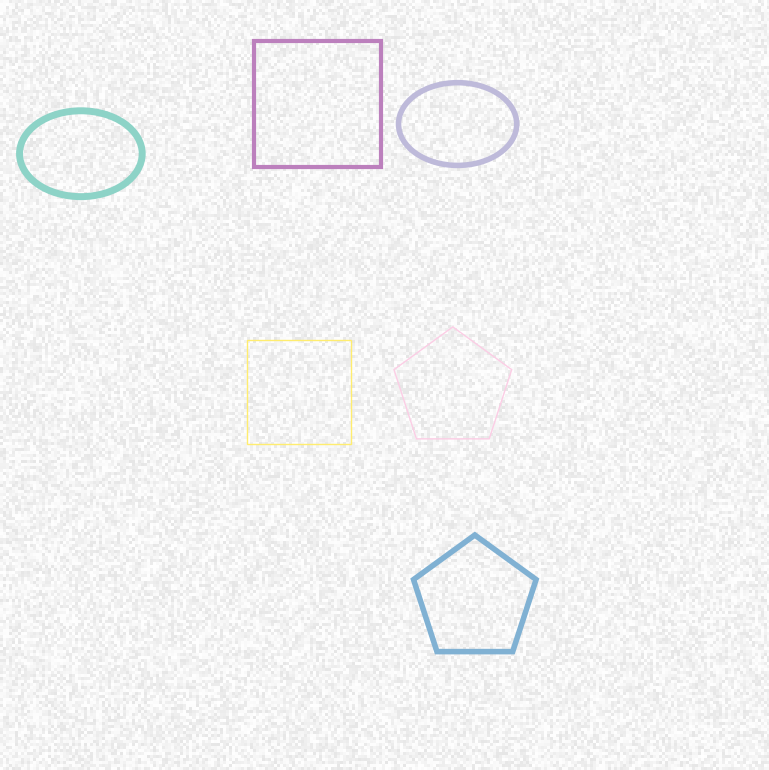[{"shape": "oval", "thickness": 2.5, "radius": 0.4, "center": [0.105, 0.8]}, {"shape": "oval", "thickness": 2, "radius": 0.38, "center": [0.594, 0.839]}, {"shape": "pentagon", "thickness": 2, "radius": 0.42, "center": [0.617, 0.221]}, {"shape": "pentagon", "thickness": 0.5, "radius": 0.4, "center": [0.588, 0.495]}, {"shape": "square", "thickness": 1.5, "radius": 0.41, "center": [0.412, 0.865]}, {"shape": "square", "thickness": 0.5, "radius": 0.34, "center": [0.389, 0.491]}]